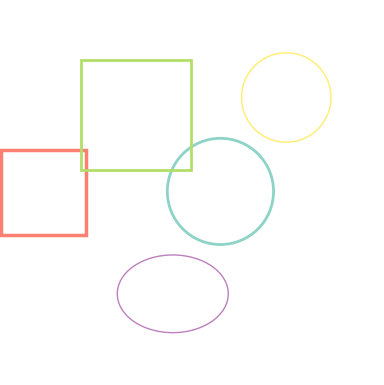[{"shape": "circle", "thickness": 2, "radius": 0.69, "center": [0.573, 0.503]}, {"shape": "square", "thickness": 2.5, "radius": 0.55, "center": [0.113, 0.5]}, {"shape": "square", "thickness": 2, "radius": 0.71, "center": [0.353, 0.701]}, {"shape": "oval", "thickness": 1, "radius": 0.72, "center": [0.449, 0.237]}, {"shape": "circle", "thickness": 1, "radius": 0.58, "center": [0.744, 0.747]}]